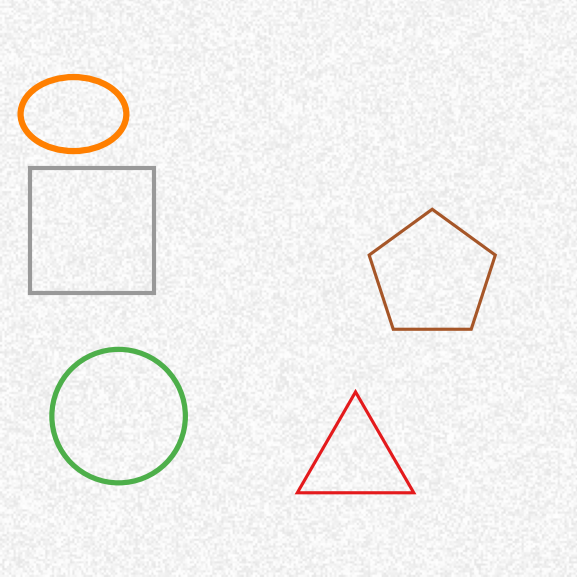[{"shape": "triangle", "thickness": 1.5, "radius": 0.58, "center": [0.616, 0.204]}, {"shape": "circle", "thickness": 2.5, "radius": 0.58, "center": [0.205, 0.279]}, {"shape": "oval", "thickness": 3, "radius": 0.46, "center": [0.127, 0.802]}, {"shape": "pentagon", "thickness": 1.5, "radius": 0.57, "center": [0.748, 0.522]}, {"shape": "square", "thickness": 2, "radius": 0.54, "center": [0.159, 0.6]}]